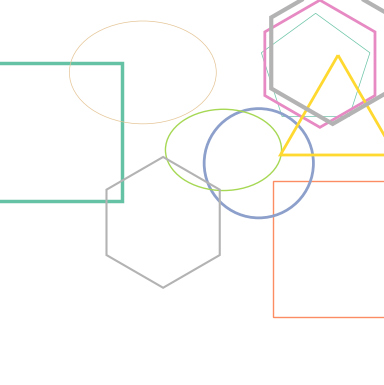[{"shape": "square", "thickness": 2.5, "radius": 0.9, "center": [0.136, 0.657]}, {"shape": "pentagon", "thickness": 0.5, "radius": 0.74, "center": [0.82, 0.817]}, {"shape": "square", "thickness": 1, "radius": 0.88, "center": [0.886, 0.353]}, {"shape": "circle", "thickness": 2, "radius": 0.71, "center": [0.672, 0.576]}, {"shape": "hexagon", "thickness": 2, "radius": 0.83, "center": [0.831, 0.834]}, {"shape": "oval", "thickness": 1, "radius": 0.75, "center": [0.581, 0.611]}, {"shape": "triangle", "thickness": 2, "radius": 0.86, "center": [0.878, 0.684]}, {"shape": "oval", "thickness": 0.5, "radius": 0.95, "center": [0.371, 0.812]}, {"shape": "hexagon", "thickness": 1.5, "radius": 0.85, "center": [0.424, 0.422]}, {"shape": "hexagon", "thickness": 3, "radius": 0.92, "center": [0.864, 0.862]}]